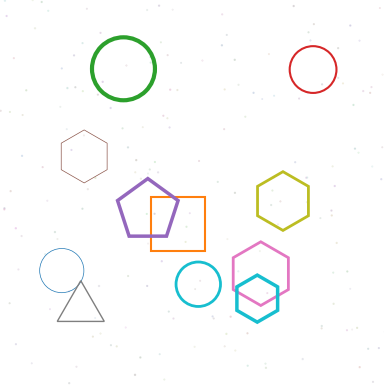[{"shape": "circle", "thickness": 0.5, "radius": 0.29, "center": [0.16, 0.297]}, {"shape": "square", "thickness": 1.5, "radius": 0.35, "center": [0.463, 0.417]}, {"shape": "circle", "thickness": 3, "radius": 0.41, "center": [0.321, 0.821]}, {"shape": "circle", "thickness": 1.5, "radius": 0.3, "center": [0.813, 0.819]}, {"shape": "pentagon", "thickness": 2.5, "radius": 0.41, "center": [0.384, 0.453]}, {"shape": "hexagon", "thickness": 0.5, "radius": 0.34, "center": [0.219, 0.594]}, {"shape": "hexagon", "thickness": 2, "radius": 0.41, "center": [0.677, 0.289]}, {"shape": "triangle", "thickness": 1, "radius": 0.35, "center": [0.21, 0.2]}, {"shape": "hexagon", "thickness": 2, "radius": 0.38, "center": [0.735, 0.478]}, {"shape": "hexagon", "thickness": 2.5, "radius": 0.31, "center": [0.668, 0.224]}, {"shape": "circle", "thickness": 2, "radius": 0.29, "center": [0.515, 0.262]}]